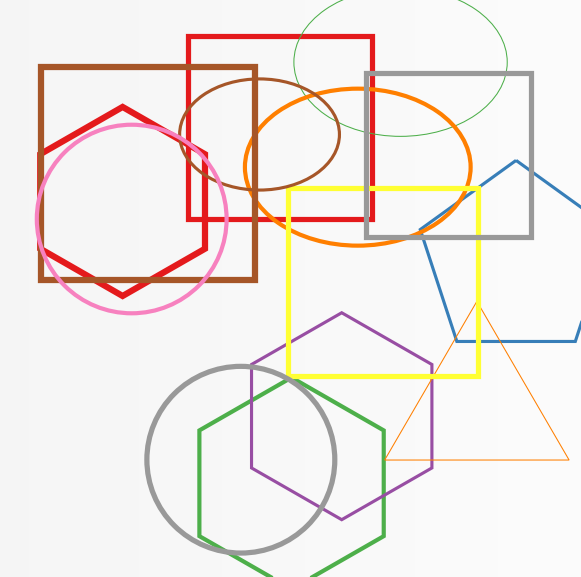[{"shape": "square", "thickness": 2.5, "radius": 0.79, "center": [0.482, 0.778]}, {"shape": "hexagon", "thickness": 3, "radius": 0.82, "center": [0.211, 0.65]}, {"shape": "pentagon", "thickness": 1.5, "radius": 0.87, "center": [0.888, 0.548]}, {"shape": "hexagon", "thickness": 2, "radius": 0.92, "center": [0.502, 0.162]}, {"shape": "oval", "thickness": 0.5, "radius": 0.92, "center": [0.689, 0.891]}, {"shape": "hexagon", "thickness": 1.5, "radius": 0.9, "center": [0.588, 0.278]}, {"shape": "oval", "thickness": 2, "radius": 0.97, "center": [0.616, 0.71]}, {"shape": "triangle", "thickness": 0.5, "radius": 0.92, "center": [0.82, 0.294]}, {"shape": "square", "thickness": 2.5, "radius": 0.81, "center": [0.659, 0.511]}, {"shape": "oval", "thickness": 1.5, "radius": 0.69, "center": [0.447, 0.766]}, {"shape": "square", "thickness": 3, "radius": 0.92, "center": [0.255, 0.699]}, {"shape": "circle", "thickness": 2, "radius": 0.82, "center": [0.227, 0.62]}, {"shape": "circle", "thickness": 2.5, "radius": 0.81, "center": [0.414, 0.203]}, {"shape": "square", "thickness": 2.5, "radius": 0.71, "center": [0.772, 0.731]}]